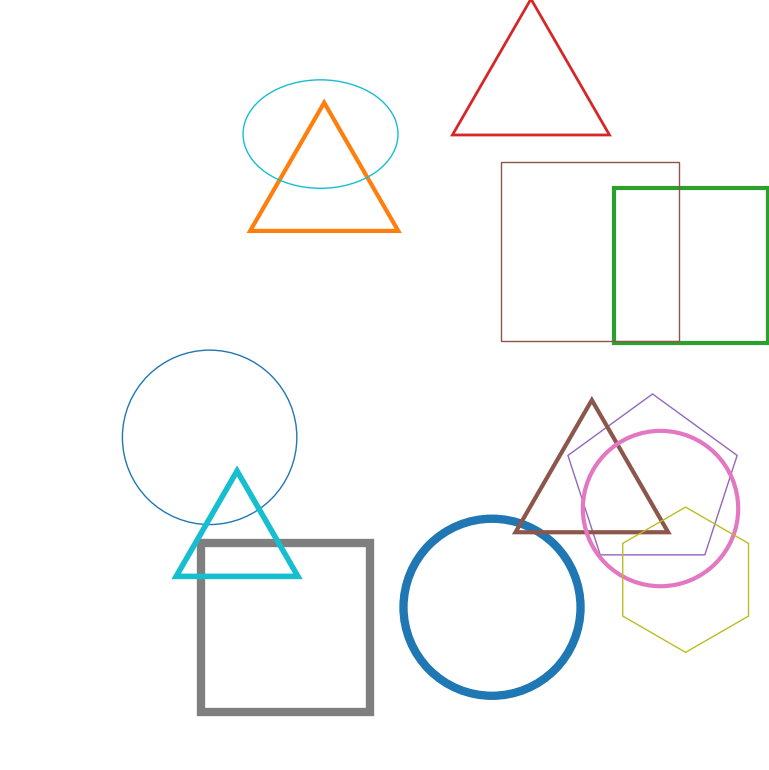[{"shape": "circle", "thickness": 0.5, "radius": 0.57, "center": [0.272, 0.432]}, {"shape": "circle", "thickness": 3, "radius": 0.57, "center": [0.639, 0.211]}, {"shape": "triangle", "thickness": 1.5, "radius": 0.56, "center": [0.421, 0.756]}, {"shape": "square", "thickness": 1.5, "radius": 0.5, "center": [0.897, 0.655]}, {"shape": "triangle", "thickness": 1, "radius": 0.59, "center": [0.69, 0.884]}, {"shape": "pentagon", "thickness": 0.5, "radius": 0.58, "center": [0.847, 0.373]}, {"shape": "triangle", "thickness": 1.5, "radius": 0.57, "center": [0.769, 0.366]}, {"shape": "square", "thickness": 0.5, "radius": 0.58, "center": [0.766, 0.673]}, {"shape": "circle", "thickness": 1.5, "radius": 0.5, "center": [0.858, 0.34]}, {"shape": "square", "thickness": 3, "radius": 0.55, "center": [0.371, 0.185]}, {"shape": "hexagon", "thickness": 0.5, "radius": 0.47, "center": [0.89, 0.247]}, {"shape": "triangle", "thickness": 2, "radius": 0.46, "center": [0.308, 0.297]}, {"shape": "oval", "thickness": 0.5, "radius": 0.5, "center": [0.416, 0.826]}]